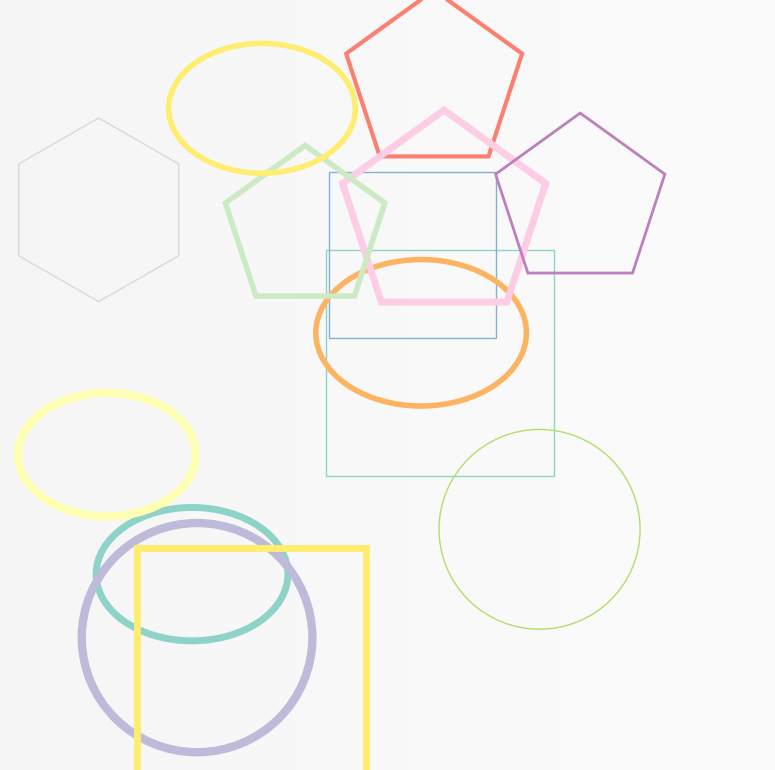[{"shape": "oval", "thickness": 2.5, "radius": 0.62, "center": [0.248, 0.254]}, {"shape": "square", "thickness": 0.5, "radius": 0.74, "center": [0.568, 0.529]}, {"shape": "oval", "thickness": 3, "radius": 0.57, "center": [0.138, 0.41]}, {"shape": "circle", "thickness": 3, "radius": 0.74, "center": [0.254, 0.172]}, {"shape": "pentagon", "thickness": 1.5, "radius": 0.6, "center": [0.56, 0.893]}, {"shape": "square", "thickness": 0.5, "radius": 0.54, "center": [0.532, 0.669]}, {"shape": "oval", "thickness": 2, "radius": 0.68, "center": [0.543, 0.568]}, {"shape": "circle", "thickness": 0.5, "radius": 0.65, "center": [0.696, 0.313]}, {"shape": "pentagon", "thickness": 2.5, "radius": 0.69, "center": [0.573, 0.719]}, {"shape": "hexagon", "thickness": 0.5, "radius": 0.6, "center": [0.127, 0.728]}, {"shape": "pentagon", "thickness": 1, "radius": 0.57, "center": [0.749, 0.738]}, {"shape": "pentagon", "thickness": 2, "radius": 0.54, "center": [0.394, 0.703]}, {"shape": "oval", "thickness": 2, "radius": 0.6, "center": [0.338, 0.859]}, {"shape": "square", "thickness": 2.5, "radius": 0.74, "center": [0.325, 0.14]}]